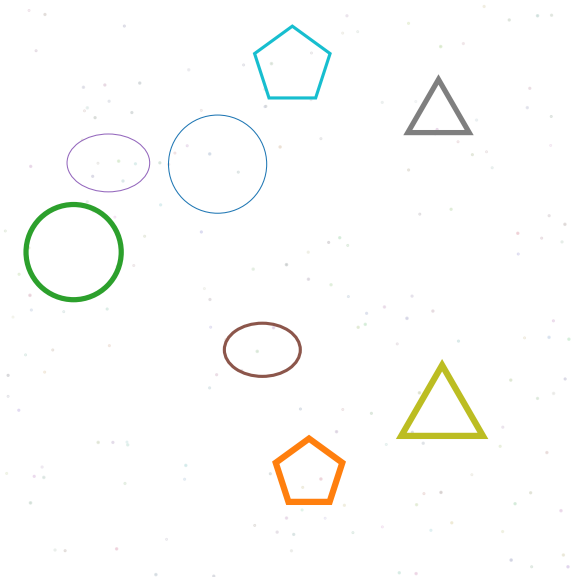[{"shape": "circle", "thickness": 0.5, "radius": 0.43, "center": [0.377, 0.715]}, {"shape": "pentagon", "thickness": 3, "radius": 0.3, "center": [0.535, 0.179]}, {"shape": "circle", "thickness": 2.5, "radius": 0.41, "center": [0.127, 0.563]}, {"shape": "oval", "thickness": 0.5, "radius": 0.36, "center": [0.188, 0.717]}, {"shape": "oval", "thickness": 1.5, "radius": 0.33, "center": [0.454, 0.393]}, {"shape": "triangle", "thickness": 2.5, "radius": 0.31, "center": [0.759, 0.8]}, {"shape": "triangle", "thickness": 3, "radius": 0.41, "center": [0.766, 0.285]}, {"shape": "pentagon", "thickness": 1.5, "radius": 0.34, "center": [0.506, 0.885]}]